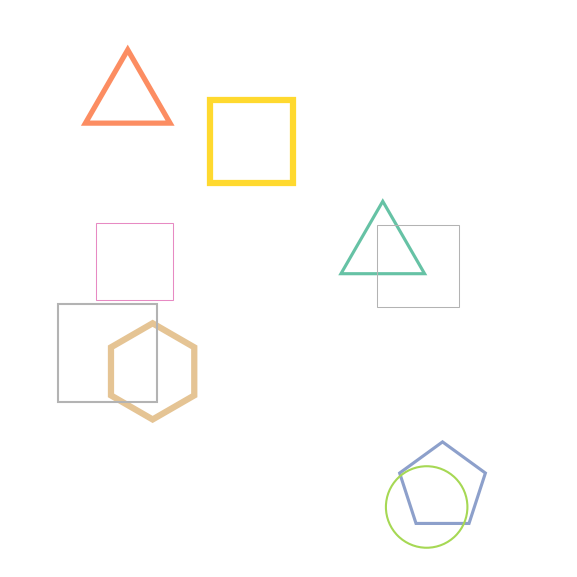[{"shape": "triangle", "thickness": 1.5, "radius": 0.42, "center": [0.663, 0.567]}, {"shape": "triangle", "thickness": 2.5, "radius": 0.42, "center": [0.221, 0.828]}, {"shape": "pentagon", "thickness": 1.5, "radius": 0.39, "center": [0.766, 0.156]}, {"shape": "square", "thickness": 0.5, "radius": 0.33, "center": [0.232, 0.546]}, {"shape": "circle", "thickness": 1, "radius": 0.35, "center": [0.739, 0.121]}, {"shape": "square", "thickness": 3, "radius": 0.36, "center": [0.435, 0.754]}, {"shape": "hexagon", "thickness": 3, "radius": 0.42, "center": [0.264, 0.356]}, {"shape": "square", "thickness": 0.5, "radius": 0.35, "center": [0.724, 0.538]}, {"shape": "square", "thickness": 1, "radius": 0.43, "center": [0.186, 0.388]}]